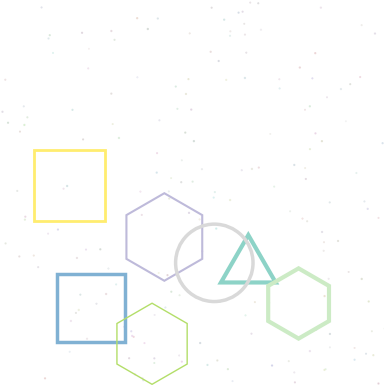[{"shape": "triangle", "thickness": 3, "radius": 0.41, "center": [0.645, 0.307]}, {"shape": "hexagon", "thickness": 1.5, "radius": 0.57, "center": [0.427, 0.384]}, {"shape": "square", "thickness": 2.5, "radius": 0.44, "center": [0.236, 0.2]}, {"shape": "hexagon", "thickness": 1, "radius": 0.53, "center": [0.395, 0.107]}, {"shape": "circle", "thickness": 2.5, "radius": 0.5, "center": [0.557, 0.317]}, {"shape": "hexagon", "thickness": 3, "radius": 0.46, "center": [0.776, 0.212]}, {"shape": "square", "thickness": 2, "radius": 0.46, "center": [0.181, 0.517]}]